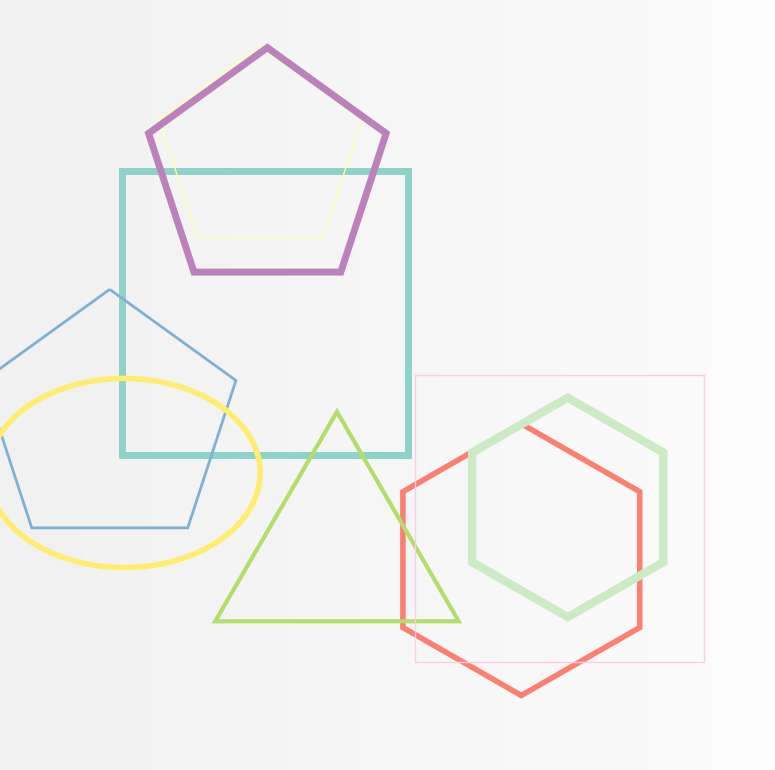[{"shape": "square", "thickness": 2.5, "radius": 0.92, "center": [0.342, 0.593]}, {"shape": "pentagon", "thickness": 0.5, "radius": 0.69, "center": [0.336, 0.803]}, {"shape": "hexagon", "thickness": 2, "radius": 0.88, "center": [0.673, 0.273]}, {"shape": "pentagon", "thickness": 1, "radius": 0.86, "center": [0.142, 0.453]}, {"shape": "triangle", "thickness": 1.5, "radius": 0.91, "center": [0.435, 0.284]}, {"shape": "square", "thickness": 0.5, "radius": 0.93, "center": [0.722, 0.327]}, {"shape": "pentagon", "thickness": 2.5, "radius": 0.81, "center": [0.345, 0.777]}, {"shape": "hexagon", "thickness": 3, "radius": 0.71, "center": [0.733, 0.341]}, {"shape": "oval", "thickness": 2, "radius": 0.88, "center": [0.16, 0.386]}]